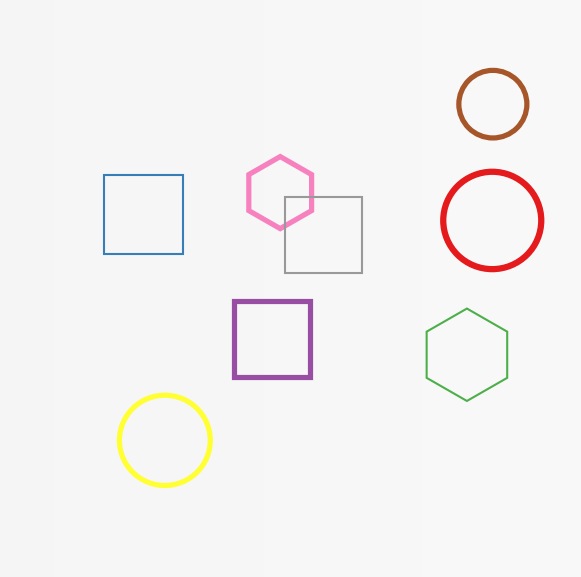[{"shape": "circle", "thickness": 3, "radius": 0.42, "center": [0.847, 0.617]}, {"shape": "square", "thickness": 1, "radius": 0.34, "center": [0.247, 0.627]}, {"shape": "hexagon", "thickness": 1, "radius": 0.4, "center": [0.803, 0.385]}, {"shape": "square", "thickness": 2.5, "radius": 0.33, "center": [0.468, 0.413]}, {"shape": "circle", "thickness": 2.5, "radius": 0.39, "center": [0.284, 0.237]}, {"shape": "circle", "thickness": 2.5, "radius": 0.29, "center": [0.848, 0.819]}, {"shape": "hexagon", "thickness": 2.5, "radius": 0.31, "center": [0.482, 0.666]}, {"shape": "square", "thickness": 1, "radius": 0.33, "center": [0.556, 0.592]}]